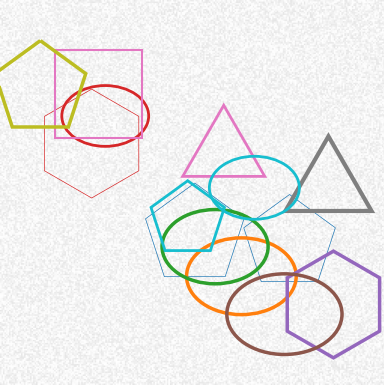[{"shape": "pentagon", "thickness": 0.5, "radius": 0.63, "center": [0.752, 0.37]}, {"shape": "pentagon", "thickness": 0.5, "radius": 0.67, "center": [0.506, 0.39]}, {"shape": "oval", "thickness": 2.5, "radius": 0.71, "center": [0.627, 0.282]}, {"shape": "oval", "thickness": 2.5, "radius": 0.69, "center": [0.559, 0.359]}, {"shape": "oval", "thickness": 2, "radius": 0.56, "center": [0.273, 0.699]}, {"shape": "hexagon", "thickness": 0.5, "radius": 0.71, "center": [0.238, 0.627]}, {"shape": "hexagon", "thickness": 2.5, "radius": 0.69, "center": [0.866, 0.209]}, {"shape": "oval", "thickness": 2.5, "radius": 0.75, "center": [0.739, 0.184]}, {"shape": "square", "thickness": 1.5, "radius": 0.57, "center": [0.256, 0.756]}, {"shape": "triangle", "thickness": 2, "radius": 0.62, "center": [0.581, 0.603]}, {"shape": "triangle", "thickness": 3, "radius": 0.65, "center": [0.853, 0.517]}, {"shape": "pentagon", "thickness": 2.5, "radius": 0.62, "center": [0.105, 0.77]}, {"shape": "pentagon", "thickness": 2, "radius": 0.5, "center": [0.488, 0.43]}, {"shape": "oval", "thickness": 2, "radius": 0.58, "center": [0.661, 0.512]}]